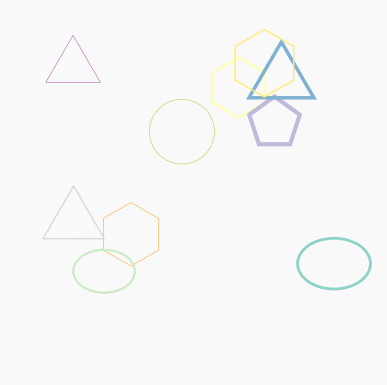[{"shape": "oval", "thickness": 2, "radius": 0.47, "center": [0.862, 0.315]}, {"shape": "hexagon", "thickness": 1.5, "radius": 0.39, "center": [0.617, 0.772]}, {"shape": "pentagon", "thickness": 3, "radius": 0.34, "center": [0.708, 0.681]}, {"shape": "triangle", "thickness": 2.5, "radius": 0.48, "center": [0.726, 0.794]}, {"shape": "hexagon", "thickness": 0.5, "radius": 0.41, "center": [0.338, 0.391]}, {"shape": "circle", "thickness": 0.5, "radius": 0.42, "center": [0.469, 0.658]}, {"shape": "triangle", "thickness": 1, "radius": 0.46, "center": [0.19, 0.426]}, {"shape": "triangle", "thickness": 0.5, "radius": 0.41, "center": [0.189, 0.827]}, {"shape": "oval", "thickness": 1.5, "radius": 0.4, "center": [0.269, 0.295]}, {"shape": "hexagon", "thickness": 1, "radius": 0.44, "center": [0.682, 0.836]}]